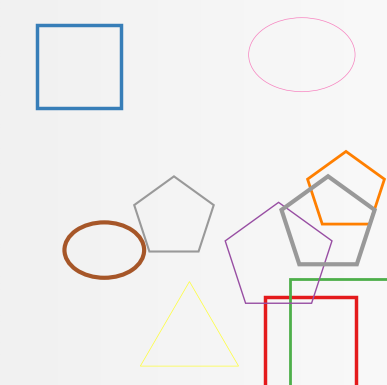[{"shape": "square", "thickness": 2.5, "radius": 0.59, "center": [0.801, 0.11]}, {"shape": "square", "thickness": 2.5, "radius": 0.54, "center": [0.204, 0.828]}, {"shape": "square", "thickness": 2, "radius": 0.75, "center": [0.899, 0.127]}, {"shape": "pentagon", "thickness": 1, "radius": 0.72, "center": [0.719, 0.33]}, {"shape": "pentagon", "thickness": 2, "radius": 0.52, "center": [0.893, 0.502]}, {"shape": "triangle", "thickness": 0.5, "radius": 0.73, "center": [0.489, 0.122]}, {"shape": "oval", "thickness": 3, "radius": 0.51, "center": [0.269, 0.35]}, {"shape": "oval", "thickness": 0.5, "radius": 0.69, "center": [0.779, 0.858]}, {"shape": "pentagon", "thickness": 3, "radius": 0.63, "center": [0.847, 0.416]}, {"shape": "pentagon", "thickness": 1.5, "radius": 0.54, "center": [0.449, 0.434]}]